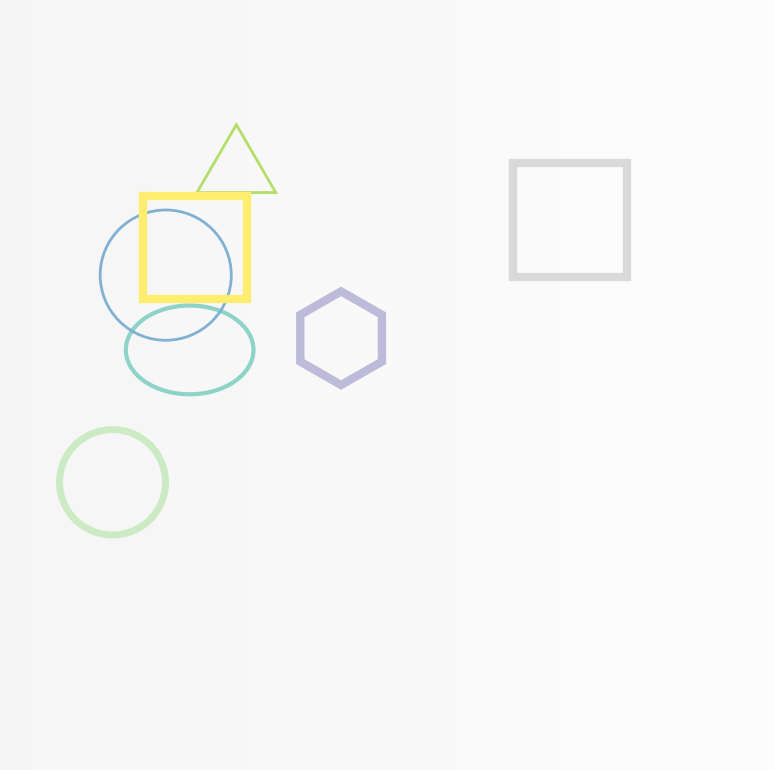[{"shape": "oval", "thickness": 1.5, "radius": 0.41, "center": [0.245, 0.546]}, {"shape": "hexagon", "thickness": 3, "radius": 0.3, "center": [0.44, 0.561]}, {"shape": "circle", "thickness": 1, "radius": 0.42, "center": [0.214, 0.643]}, {"shape": "triangle", "thickness": 1, "radius": 0.29, "center": [0.305, 0.779]}, {"shape": "square", "thickness": 3, "radius": 0.37, "center": [0.736, 0.714]}, {"shape": "circle", "thickness": 2.5, "radius": 0.34, "center": [0.145, 0.374]}, {"shape": "square", "thickness": 3, "radius": 0.33, "center": [0.252, 0.679]}]